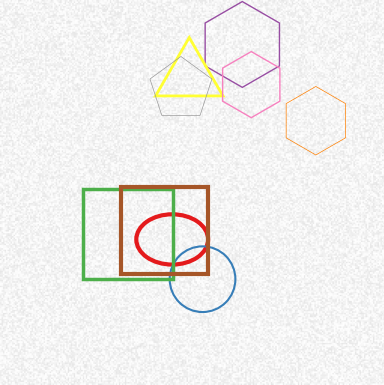[{"shape": "oval", "thickness": 3, "radius": 0.47, "center": [0.447, 0.378]}, {"shape": "circle", "thickness": 1.5, "radius": 0.43, "center": [0.526, 0.275]}, {"shape": "square", "thickness": 2.5, "radius": 0.58, "center": [0.332, 0.393]}, {"shape": "hexagon", "thickness": 1, "radius": 0.56, "center": [0.629, 0.885]}, {"shape": "hexagon", "thickness": 0.5, "radius": 0.44, "center": [0.82, 0.686]}, {"shape": "triangle", "thickness": 2, "radius": 0.51, "center": [0.492, 0.801]}, {"shape": "square", "thickness": 3, "radius": 0.56, "center": [0.428, 0.4]}, {"shape": "hexagon", "thickness": 1, "radius": 0.43, "center": [0.653, 0.78]}, {"shape": "pentagon", "thickness": 0.5, "radius": 0.42, "center": [0.47, 0.769]}]